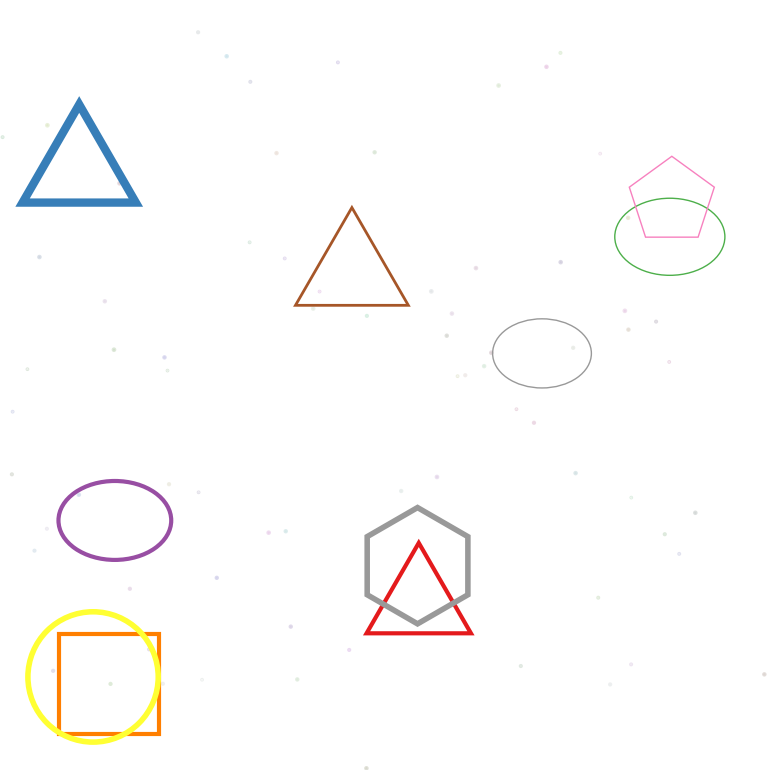[{"shape": "triangle", "thickness": 1.5, "radius": 0.39, "center": [0.544, 0.217]}, {"shape": "triangle", "thickness": 3, "radius": 0.42, "center": [0.103, 0.779]}, {"shape": "oval", "thickness": 0.5, "radius": 0.36, "center": [0.87, 0.692]}, {"shape": "oval", "thickness": 1.5, "radius": 0.37, "center": [0.149, 0.324]}, {"shape": "square", "thickness": 1.5, "radius": 0.32, "center": [0.142, 0.112]}, {"shape": "circle", "thickness": 2, "radius": 0.42, "center": [0.121, 0.121]}, {"shape": "triangle", "thickness": 1, "radius": 0.42, "center": [0.457, 0.646]}, {"shape": "pentagon", "thickness": 0.5, "radius": 0.29, "center": [0.872, 0.739]}, {"shape": "hexagon", "thickness": 2, "radius": 0.38, "center": [0.542, 0.265]}, {"shape": "oval", "thickness": 0.5, "radius": 0.32, "center": [0.704, 0.541]}]